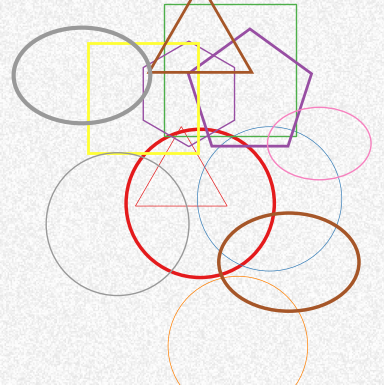[{"shape": "triangle", "thickness": 0.5, "radius": 0.69, "center": [0.471, 0.534]}, {"shape": "circle", "thickness": 2.5, "radius": 0.96, "center": [0.52, 0.472]}, {"shape": "circle", "thickness": 0.5, "radius": 0.94, "center": [0.7, 0.483]}, {"shape": "square", "thickness": 1, "radius": 0.86, "center": [0.597, 0.818]}, {"shape": "hexagon", "thickness": 1, "radius": 0.68, "center": [0.491, 0.756]}, {"shape": "pentagon", "thickness": 2, "radius": 0.84, "center": [0.649, 0.757]}, {"shape": "circle", "thickness": 0.5, "radius": 0.91, "center": [0.618, 0.101]}, {"shape": "square", "thickness": 2, "radius": 0.72, "center": [0.37, 0.746]}, {"shape": "triangle", "thickness": 2, "radius": 0.77, "center": [0.52, 0.889]}, {"shape": "oval", "thickness": 2.5, "radius": 0.91, "center": [0.75, 0.319]}, {"shape": "oval", "thickness": 1, "radius": 0.67, "center": [0.829, 0.627]}, {"shape": "circle", "thickness": 1, "radius": 0.93, "center": [0.305, 0.418]}, {"shape": "oval", "thickness": 3, "radius": 0.89, "center": [0.213, 0.804]}]